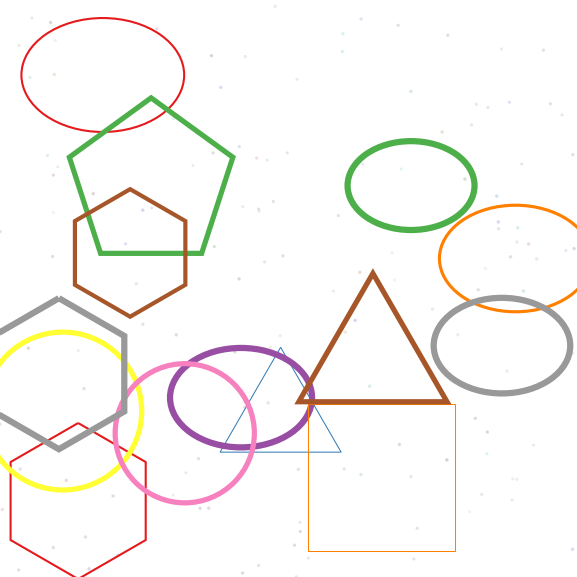[{"shape": "hexagon", "thickness": 1, "radius": 0.68, "center": [0.135, 0.132]}, {"shape": "oval", "thickness": 1, "radius": 0.7, "center": [0.178, 0.869]}, {"shape": "triangle", "thickness": 0.5, "radius": 0.61, "center": [0.486, 0.277]}, {"shape": "pentagon", "thickness": 2.5, "radius": 0.74, "center": [0.262, 0.681]}, {"shape": "oval", "thickness": 3, "radius": 0.55, "center": [0.712, 0.678]}, {"shape": "oval", "thickness": 3, "radius": 0.61, "center": [0.417, 0.311]}, {"shape": "oval", "thickness": 1.5, "radius": 0.66, "center": [0.893, 0.552]}, {"shape": "square", "thickness": 0.5, "radius": 0.64, "center": [0.66, 0.172]}, {"shape": "circle", "thickness": 2.5, "radius": 0.68, "center": [0.109, 0.287]}, {"shape": "triangle", "thickness": 2.5, "radius": 0.74, "center": [0.646, 0.378]}, {"shape": "hexagon", "thickness": 2, "radius": 0.55, "center": [0.225, 0.561]}, {"shape": "circle", "thickness": 2.5, "radius": 0.6, "center": [0.32, 0.249]}, {"shape": "hexagon", "thickness": 3, "radius": 0.65, "center": [0.102, 0.352]}, {"shape": "oval", "thickness": 3, "radius": 0.59, "center": [0.869, 0.401]}]